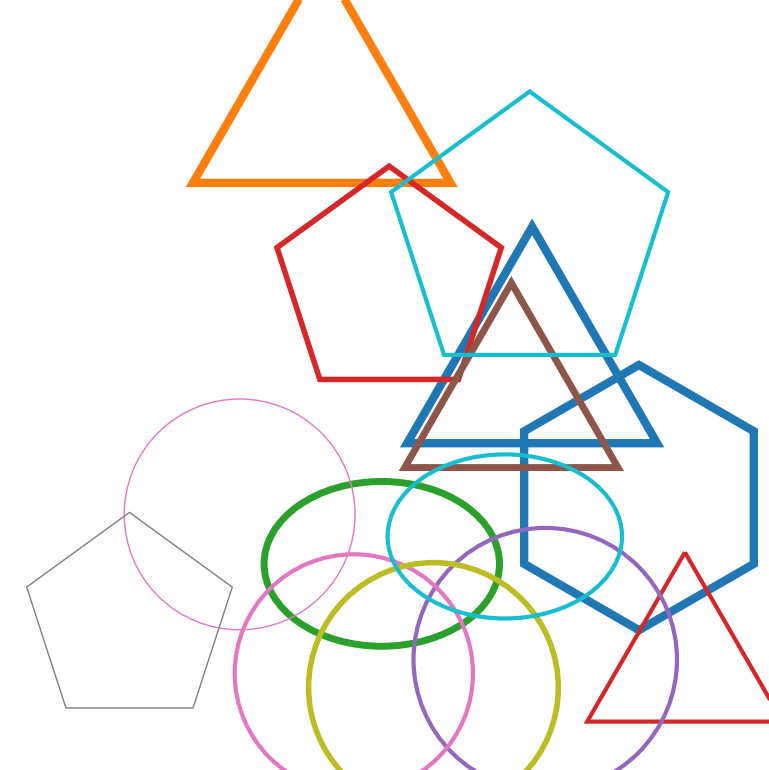[{"shape": "hexagon", "thickness": 3, "radius": 0.86, "center": [0.83, 0.354]}, {"shape": "triangle", "thickness": 3, "radius": 0.94, "center": [0.691, 0.518]}, {"shape": "triangle", "thickness": 3, "radius": 0.97, "center": [0.418, 0.859]}, {"shape": "oval", "thickness": 2.5, "radius": 0.76, "center": [0.496, 0.268]}, {"shape": "pentagon", "thickness": 2, "radius": 0.77, "center": [0.505, 0.631]}, {"shape": "triangle", "thickness": 1.5, "radius": 0.73, "center": [0.89, 0.136]}, {"shape": "circle", "thickness": 1.5, "radius": 0.86, "center": [0.708, 0.143]}, {"shape": "triangle", "thickness": 2.5, "radius": 0.8, "center": [0.664, 0.473]}, {"shape": "circle", "thickness": 1.5, "radius": 0.77, "center": [0.46, 0.125]}, {"shape": "circle", "thickness": 0.5, "radius": 0.75, "center": [0.311, 0.332]}, {"shape": "pentagon", "thickness": 0.5, "radius": 0.7, "center": [0.168, 0.194]}, {"shape": "circle", "thickness": 2, "radius": 0.81, "center": [0.563, 0.107]}, {"shape": "oval", "thickness": 1.5, "radius": 0.76, "center": [0.656, 0.303]}, {"shape": "pentagon", "thickness": 1.5, "radius": 0.95, "center": [0.688, 0.692]}]